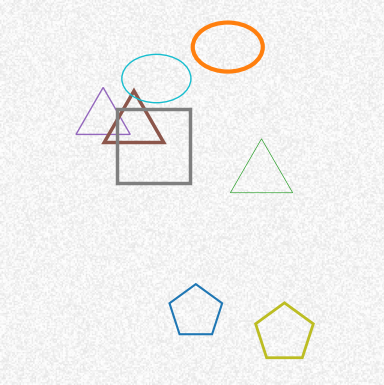[{"shape": "pentagon", "thickness": 1.5, "radius": 0.36, "center": [0.509, 0.19]}, {"shape": "oval", "thickness": 3, "radius": 0.45, "center": [0.592, 0.878]}, {"shape": "triangle", "thickness": 0.5, "radius": 0.47, "center": [0.679, 0.546]}, {"shape": "triangle", "thickness": 1, "radius": 0.41, "center": [0.268, 0.692]}, {"shape": "triangle", "thickness": 2.5, "radius": 0.45, "center": [0.348, 0.675]}, {"shape": "square", "thickness": 2.5, "radius": 0.48, "center": [0.399, 0.621]}, {"shape": "pentagon", "thickness": 2, "radius": 0.39, "center": [0.739, 0.135]}, {"shape": "oval", "thickness": 1, "radius": 0.45, "center": [0.406, 0.796]}]